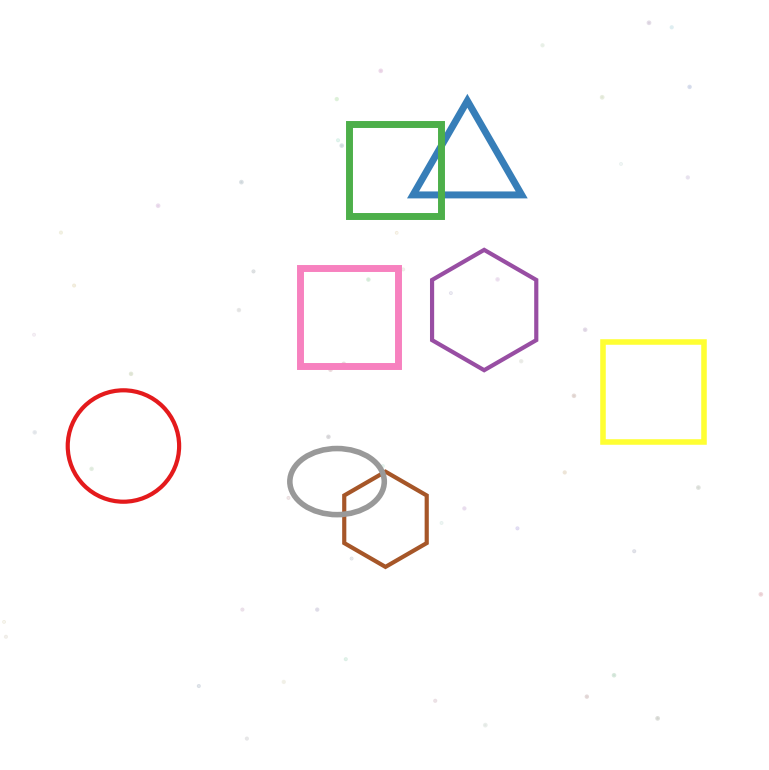[{"shape": "circle", "thickness": 1.5, "radius": 0.36, "center": [0.16, 0.421]}, {"shape": "triangle", "thickness": 2.5, "radius": 0.41, "center": [0.607, 0.788]}, {"shape": "square", "thickness": 2.5, "radius": 0.3, "center": [0.513, 0.779]}, {"shape": "hexagon", "thickness": 1.5, "radius": 0.39, "center": [0.629, 0.597]}, {"shape": "square", "thickness": 2, "radius": 0.33, "center": [0.849, 0.491]}, {"shape": "hexagon", "thickness": 1.5, "radius": 0.31, "center": [0.501, 0.326]}, {"shape": "square", "thickness": 2.5, "radius": 0.32, "center": [0.453, 0.589]}, {"shape": "oval", "thickness": 2, "radius": 0.31, "center": [0.438, 0.375]}]